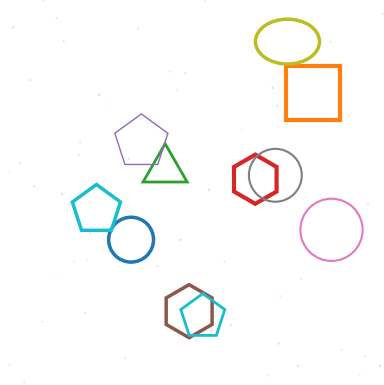[{"shape": "circle", "thickness": 2.5, "radius": 0.29, "center": [0.34, 0.378]}, {"shape": "square", "thickness": 3, "radius": 0.36, "center": [0.813, 0.758]}, {"shape": "triangle", "thickness": 2, "radius": 0.33, "center": [0.429, 0.56]}, {"shape": "hexagon", "thickness": 3, "radius": 0.32, "center": [0.663, 0.534]}, {"shape": "pentagon", "thickness": 1, "radius": 0.36, "center": [0.367, 0.631]}, {"shape": "hexagon", "thickness": 2.5, "radius": 0.34, "center": [0.491, 0.192]}, {"shape": "circle", "thickness": 1.5, "radius": 0.4, "center": [0.861, 0.403]}, {"shape": "circle", "thickness": 1.5, "radius": 0.34, "center": [0.715, 0.545]}, {"shape": "oval", "thickness": 2.5, "radius": 0.42, "center": [0.747, 0.892]}, {"shape": "pentagon", "thickness": 2, "radius": 0.3, "center": [0.527, 0.177]}, {"shape": "pentagon", "thickness": 2.5, "radius": 0.33, "center": [0.25, 0.455]}]